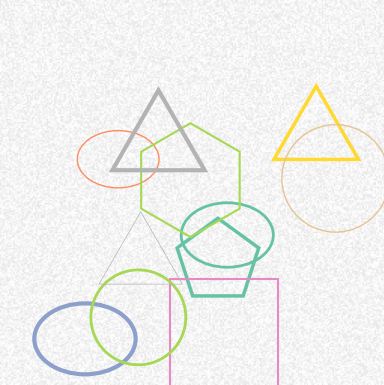[{"shape": "pentagon", "thickness": 2.5, "radius": 0.56, "center": [0.566, 0.322]}, {"shape": "oval", "thickness": 2, "radius": 0.6, "center": [0.59, 0.39]}, {"shape": "oval", "thickness": 1, "radius": 0.53, "center": [0.307, 0.586]}, {"shape": "oval", "thickness": 3, "radius": 0.66, "center": [0.221, 0.12]}, {"shape": "square", "thickness": 1.5, "radius": 0.7, "center": [0.582, 0.136]}, {"shape": "circle", "thickness": 2, "radius": 0.62, "center": [0.359, 0.176]}, {"shape": "hexagon", "thickness": 1.5, "radius": 0.74, "center": [0.495, 0.532]}, {"shape": "triangle", "thickness": 2.5, "radius": 0.63, "center": [0.821, 0.649]}, {"shape": "circle", "thickness": 1, "radius": 0.7, "center": [0.872, 0.537]}, {"shape": "triangle", "thickness": 3, "radius": 0.69, "center": [0.412, 0.627]}, {"shape": "triangle", "thickness": 0.5, "radius": 0.63, "center": [0.366, 0.325]}]